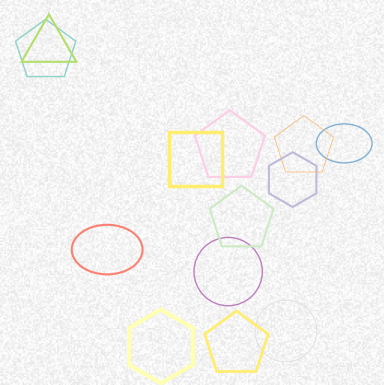[{"shape": "pentagon", "thickness": 1, "radius": 0.41, "center": [0.119, 0.868]}, {"shape": "hexagon", "thickness": 3, "radius": 0.48, "center": [0.418, 0.1]}, {"shape": "hexagon", "thickness": 1.5, "radius": 0.36, "center": [0.76, 0.534]}, {"shape": "oval", "thickness": 1.5, "radius": 0.46, "center": [0.278, 0.352]}, {"shape": "oval", "thickness": 1, "radius": 0.36, "center": [0.894, 0.628]}, {"shape": "pentagon", "thickness": 0.5, "radius": 0.4, "center": [0.789, 0.619]}, {"shape": "triangle", "thickness": 1.5, "radius": 0.41, "center": [0.127, 0.881]}, {"shape": "pentagon", "thickness": 1.5, "radius": 0.48, "center": [0.597, 0.618]}, {"shape": "circle", "thickness": 0.5, "radius": 0.4, "center": [0.743, 0.14]}, {"shape": "circle", "thickness": 1, "radius": 0.44, "center": [0.593, 0.295]}, {"shape": "pentagon", "thickness": 1.5, "radius": 0.44, "center": [0.628, 0.431]}, {"shape": "square", "thickness": 2.5, "radius": 0.35, "center": [0.507, 0.588]}, {"shape": "pentagon", "thickness": 2, "radius": 0.43, "center": [0.614, 0.105]}]